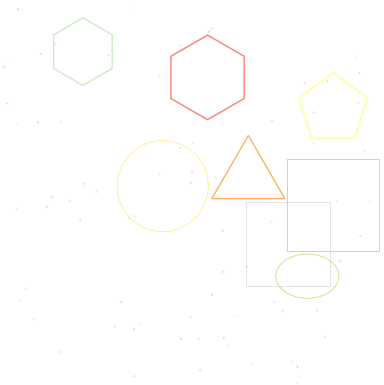[{"shape": "square", "thickness": 0.5, "radius": 0.6, "center": [0.865, 0.467]}, {"shape": "pentagon", "thickness": 1.5, "radius": 0.47, "center": [0.865, 0.716]}, {"shape": "hexagon", "thickness": 1, "radius": 0.55, "center": [0.539, 0.799]}, {"shape": "triangle", "thickness": 1, "radius": 0.55, "center": [0.645, 0.539]}, {"shape": "oval", "thickness": 0.5, "radius": 0.41, "center": [0.798, 0.283]}, {"shape": "square", "thickness": 0.5, "radius": 0.55, "center": [0.748, 0.366]}, {"shape": "hexagon", "thickness": 1, "radius": 0.44, "center": [0.215, 0.866]}, {"shape": "circle", "thickness": 0.5, "radius": 0.59, "center": [0.423, 0.516]}]